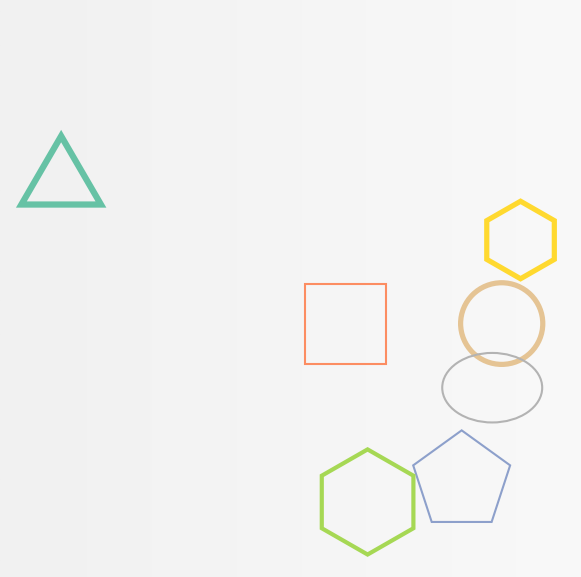[{"shape": "triangle", "thickness": 3, "radius": 0.4, "center": [0.105, 0.684]}, {"shape": "square", "thickness": 1, "radius": 0.35, "center": [0.595, 0.438]}, {"shape": "pentagon", "thickness": 1, "radius": 0.44, "center": [0.794, 0.166]}, {"shape": "hexagon", "thickness": 2, "radius": 0.46, "center": [0.632, 0.13]}, {"shape": "hexagon", "thickness": 2.5, "radius": 0.34, "center": [0.896, 0.584]}, {"shape": "circle", "thickness": 2.5, "radius": 0.35, "center": [0.863, 0.439]}, {"shape": "oval", "thickness": 1, "radius": 0.43, "center": [0.847, 0.328]}]